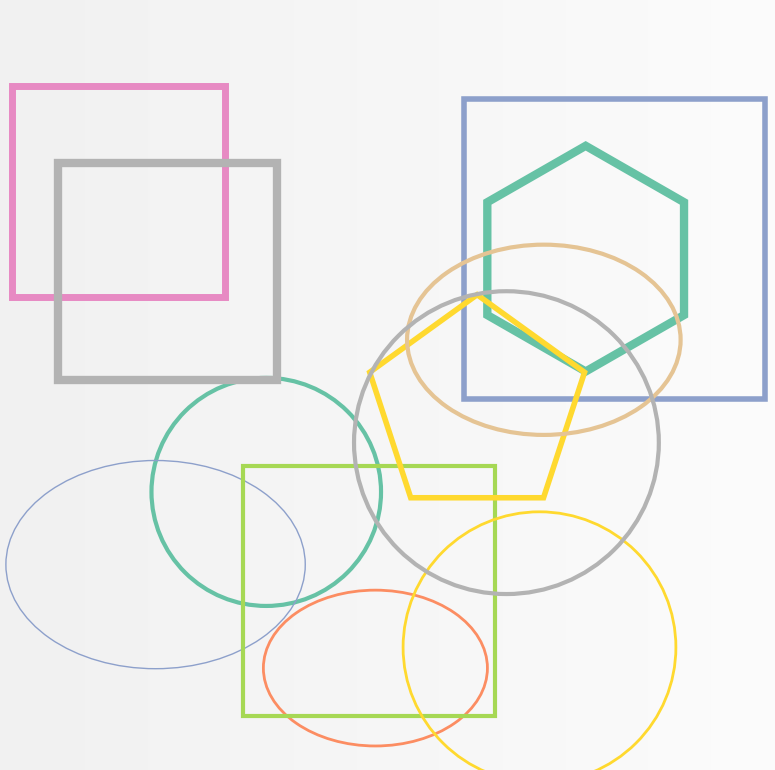[{"shape": "hexagon", "thickness": 3, "radius": 0.73, "center": [0.756, 0.664]}, {"shape": "circle", "thickness": 1.5, "radius": 0.74, "center": [0.344, 0.361]}, {"shape": "oval", "thickness": 1, "radius": 0.72, "center": [0.484, 0.132]}, {"shape": "oval", "thickness": 0.5, "radius": 0.97, "center": [0.201, 0.267]}, {"shape": "square", "thickness": 2, "radius": 0.97, "center": [0.793, 0.677]}, {"shape": "square", "thickness": 2.5, "radius": 0.69, "center": [0.153, 0.751]}, {"shape": "square", "thickness": 1.5, "radius": 0.81, "center": [0.476, 0.232]}, {"shape": "circle", "thickness": 1, "radius": 0.88, "center": [0.696, 0.159]}, {"shape": "pentagon", "thickness": 2, "radius": 0.73, "center": [0.616, 0.471]}, {"shape": "oval", "thickness": 1.5, "radius": 0.88, "center": [0.702, 0.559]}, {"shape": "circle", "thickness": 1.5, "radius": 0.98, "center": [0.653, 0.425]}, {"shape": "square", "thickness": 3, "radius": 0.71, "center": [0.216, 0.647]}]